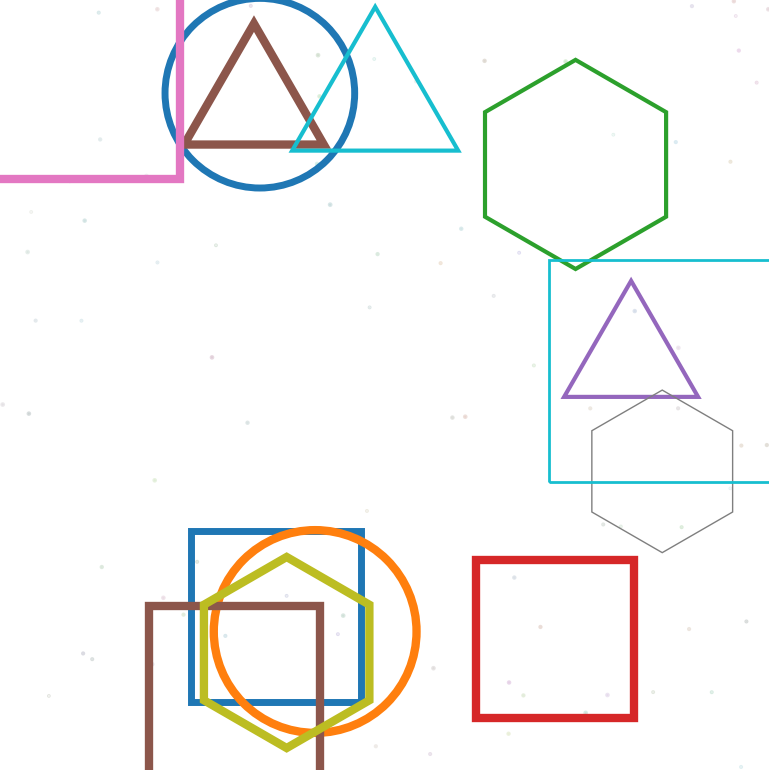[{"shape": "square", "thickness": 2.5, "radius": 0.55, "center": [0.358, 0.199]}, {"shape": "circle", "thickness": 2.5, "radius": 0.62, "center": [0.337, 0.879]}, {"shape": "circle", "thickness": 3, "radius": 0.66, "center": [0.409, 0.18]}, {"shape": "hexagon", "thickness": 1.5, "radius": 0.68, "center": [0.747, 0.786]}, {"shape": "square", "thickness": 3, "radius": 0.51, "center": [0.721, 0.171]}, {"shape": "triangle", "thickness": 1.5, "radius": 0.5, "center": [0.82, 0.535]}, {"shape": "triangle", "thickness": 3, "radius": 0.52, "center": [0.33, 0.865]}, {"shape": "square", "thickness": 3, "radius": 0.56, "center": [0.305, 0.101]}, {"shape": "square", "thickness": 3, "radius": 0.6, "center": [0.113, 0.889]}, {"shape": "hexagon", "thickness": 0.5, "radius": 0.53, "center": [0.86, 0.388]}, {"shape": "hexagon", "thickness": 3, "radius": 0.62, "center": [0.372, 0.153]}, {"shape": "square", "thickness": 1, "radius": 0.72, "center": [0.857, 0.518]}, {"shape": "triangle", "thickness": 1.5, "radius": 0.62, "center": [0.487, 0.867]}]